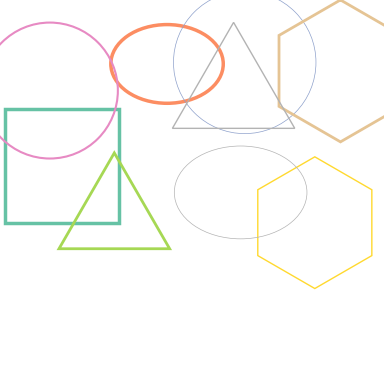[{"shape": "square", "thickness": 2.5, "radius": 0.74, "center": [0.161, 0.57]}, {"shape": "oval", "thickness": 2.5, "radius": 0.73, "center": [0.434, 0.834]}, {"shape": "circle", "thickness": 0.5, "radius": 0.93, "center": [0.636, 0.838]}, {"shape": "circle", "thickness": 1.5, "radius": 0.88, "center": [0.13, 0.765]}, {"shape": "triangle", "thickness": 2, "radius": 0.83, "center": [0.297, 0.437]}, {"shape": "hexagon", "thickness": 1, "radius": 0.86, "center": [0.818, 0.422]}, {"shape": "hexagon", "thickness": 2, "radius": 0.92, "center": [0.884, 0.816]}, {"shape": "triangle", "thickness": 1, "radius": 0.92, "center": [0.607, 0.758]}, {"shape": "oval", "thickness": 0.5, "radius": 0.86, "center": [0.625, 0.5]}]